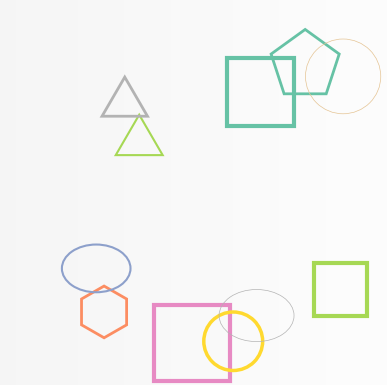[{"shape": "pentagon", "thickness": 2, "radius": 0.46, "center": [0.788, 0.831]}, {"shape": "square", "thickness": 3, "radius": 0.44, "center": [0.672, 0.761]}, {"shape": "hexagon", "thickness": 2, "radius": 0.34, "center": [0.269, 0.19]}, {"shape": "oval", "thickness": 1.5, "radius": 0.44, "center": [0.248, 0.303]}, {"shape": "square", "thickness": 3, "radius": 0.5, "center": [0.495, 0.108]}, {"shape": "triangle", "thickness": 1.5, "radius": 0.35, "center": [0.359, 0.632]}, {"shape": "square", "thickness": 3, "radius": 0.34, "center": [0.878, 0.248]}, {"shape": "circle", "thickness": 2.5, "radius": 0.38, "center": [0.602, 0.114]}, {"shape": "circle", "thickness": 0.5, "radius": 0.49, "center": [0.885, 0.802]}, {"shape": "oval", "thickness": 0.5, "radius": 0.48, "center": [0.662, 0.18]}, {"shape": "triangle", "thickness": 2, "radius": 0.34, "center": [0.322, 0.732]}]